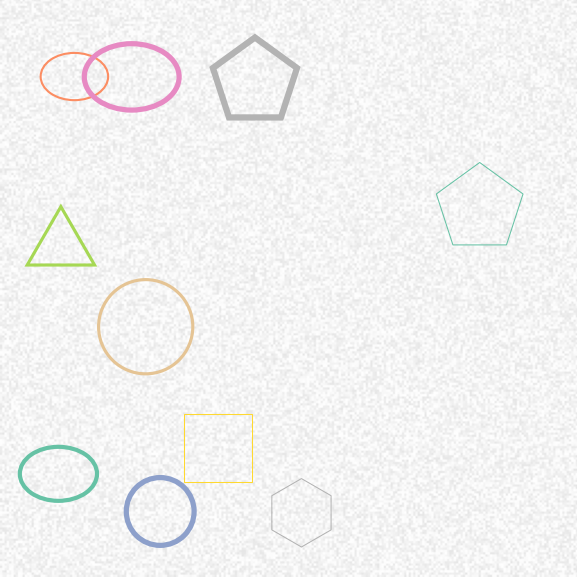[{"shape": "pentagon", "thickness": 0.5, "radius": 0.39, "center": [0.831, 0.639]}, {"shape": "oval", "thickness": 2, "radius": 0.33, "center": [0.101, 0.179]}, {"shape": "oval", "thickness": 1, "radius": 0.29, "center": [0.129, 0.867]}, {"shape": "circle", "thickness": 2.5, "radius": 0.29, "center": [0.277, 0.113]}, {"shape": "oval", "thickness": 2.5, "radius": 0.41, "center": [0.228, 0.866]}, {"shape": "triangle", "thickness": 1.5, "radius": 0.34, "center": [0.105, 0.574]}, {"shape": "square", "thickness": 0.5, "radius": 0.29, "center": [0.377, 0.223]}, {"shape": "circle", "thickness": 1.5, "radius": 0.41, "center": [0.252, 0.433]}, {"shape": "pentagon", "thickness": 3, "radius": 0.38, "center": [0.441, 0.858]}, {"shape": "hexagon", "thickness": 0.5, "radius": 0.3, "center": [0.522, 0.111]}]